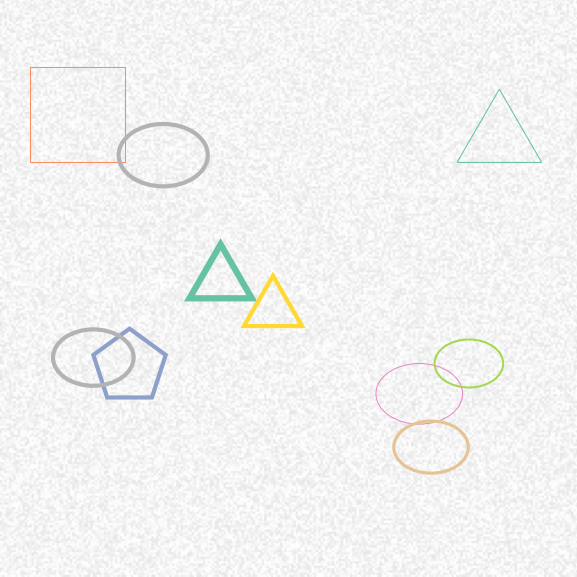[{"shape": "triangle", "thickness": 3, "radius": 0.31, "center": [0.382, 0.514]}, {"shape": "triangle", "thickness": 0.5, "radius": 0.42, "center": [0.865, 0.76]}, {"shape": "square", "thickness": 0.5, "radius": 0.41, "center": [0.134, 0.801]}, {"shape": "pentagon", "thickness": 2, "radius": 0.33, "center": [0.224, 0.364]}, {"shape": "oval", "thickness": 0.5, "radius": 0.37, "center": [0.726, 0.317]}, {"shape": "oval", "thickness": 1, "radius": 0.3, "center": [0.812, 0.37]}, {"shape": "triangle", "thickness": 2, "radius": 0.29, "center": [0.473, 0.464]}, {"shape": "oval", "thickness": 1.5, "radius": 0.32, "center": [0.746, 0.225]}, {"shape": "oval", "thickness": 2, "radius": 0.39, "center": [0.283, 0.73]}, {"shape": "oval", "thickness": 2, "radius": 0.35, "center": [0.162, 0.38]}]